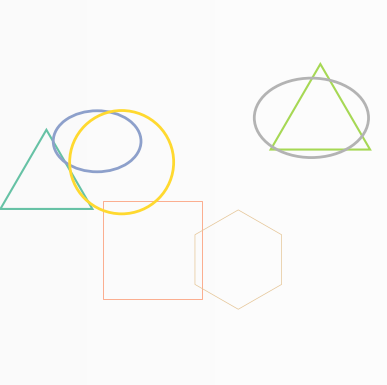[{"shape": "triangle", "thickness": 1.5, "radius": 0.69, "center": [0.12, 0.526]}, {"shape": "square", "thickness": 0.5, "radius": 0.64, "center": [0.393, 0.35]}, {"shape": "oval", "thickness": 2, "radius": 0.57, "center": [0.251, 0.633]}, {"shape": "triangle", "thickness": 1.5, "radius": 0.74, "center": [0.827, 0.686]}, {"shape": "circle", "thickness": 2, "radius": 0.67, "center": [0.314, 0.579]}, {"shape": "hexagon", "thickness": 0.5, "radius": 0.65, "center": [0.615, 0.326]}, {"shape": "oval", "thickness": 2, "radius": 0.74, "center": [0.804, 0.694]}]